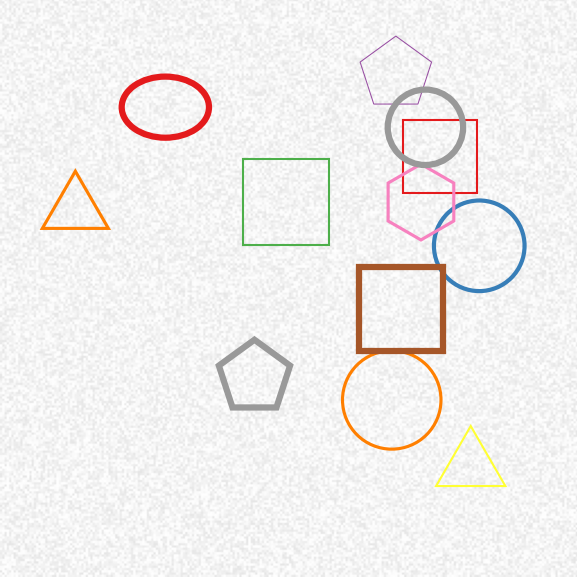[{"shape": "oval", "thickness": 3, "radius": 0.38, "center": [0.286, 0.814]}, {"shape": "square", "thickness": 1, "radius": 0.32, "center": [0.762, 0.728]}, {"shape": "circle", "thickness": 2, "radius": 0.39, "center": [0.83, 0.574]}, {"shape": "square", "thickness": 1, "radius": 0.37, "center": [0.495, 0.65]}, {"shape": "pentagon", "thickness": 0.5, "radius": 0.33, "center": [0.685, 0.872]}, {"shape": "circle", "thickness": 1.5, "radius": 0.43, "center": [0.678, 0.307]}, {"shape": "triangle", "thickness": 1.5, "radius": 0.33, "center": [0.131, 0.637]}, {"shape": "triangle", "thickness": 1, "radius": 0.35, "center": [0.815, 0.192]}, {"shape": "square", "thickness": 3, "radius": 0.36, "center": [0.694, 0.464]}, {"shape": "hexagon", "thickness": 1.5, "radius": 0.33, "center": [0.729, 0.649]}, {"shape": "circle", "thickness": 3, "radius": 0.33, "center": [0.737, 0.779]}, {"shape": "pentagon", "thickness": 3, "radius": 0.32, "center": [0.441, 0.346]}]